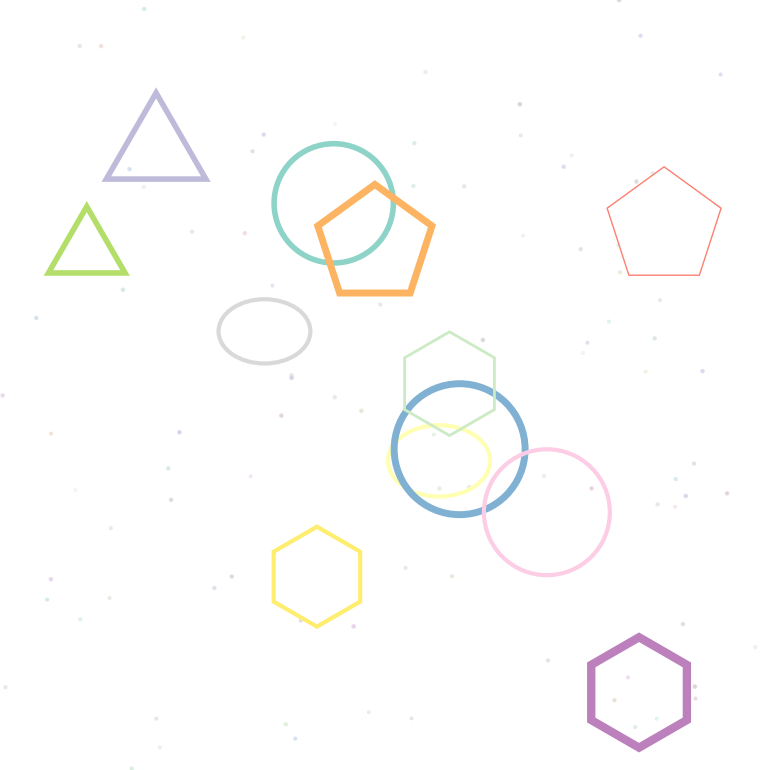[{"shape": "circle", "thickness": 2, "radius": 0.39, "center": [0.433, 0.736]}, {"shape": "oval", "thickness": 1.5, "radius": 0.33, "center": [0.57, 0.401]}, {"shape": "triangle", "thickness": 2, "radius": 0.37, "center": [0.203, 0.805]}, {"shape": "pentagon", "thickness": 0.5, "radius": 0.39, "center": [0.862, 0.706]}, {"shape": "circle", "thickness": 2.5, "radius": 0.43, "center": [0.597, 0.417]}, {"shape": "pentagon", "thickness": 2.5, "radius": 0.39, "center": [0.487, 0.683]}, {"shape": "triangle", "thickness": 2, "radius": 0.29, "center": [0.113, 0.674]}, {"shape": "circle", "thickness": 1.5, "radius": 0.41, "center": [0.71, 0.335]}, {"shape": "oval", "thickness": 1.5, "radius": 0.3, "center": [0.343, 0.57]}, {"shape": "hexagon", "thickness": 3, "radius": 0.36, "center": [0.83, 0.101]}, {"shape": "hexagon", "thickness": 1, "radius": 0.34, "center": [0.584, 0.502]}, {"shape": "hexagon", "thickness": 1.5, "radius": 0.32, "center": [0.412, 0.251]}]